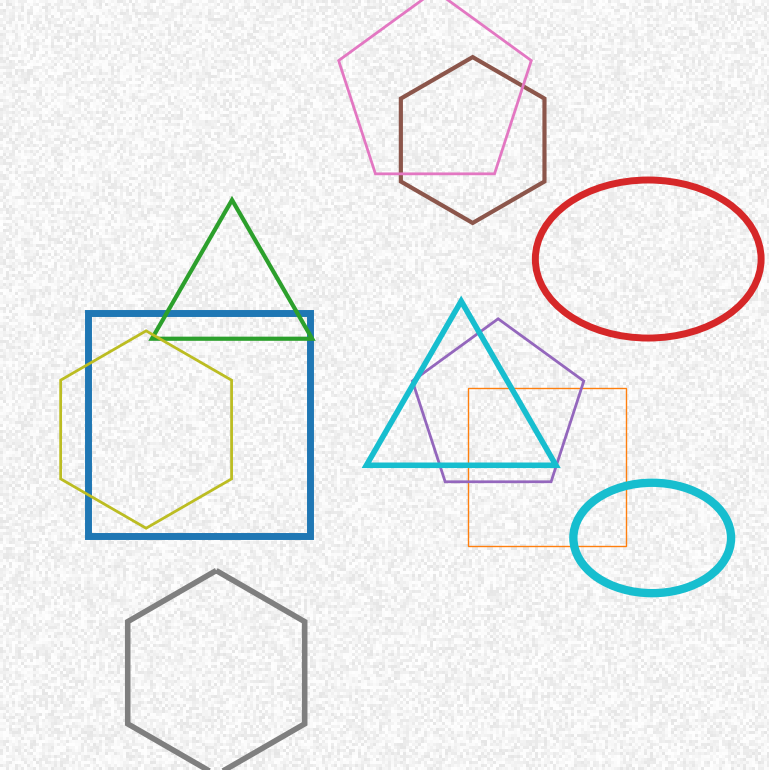[{"shape": "square", "thickness": 2.5, "radius": 0.72, "center": [0.258, 0.449]}, {"shape": "square", "thickness": 0.5, "radius": 0.51, "center": [0.711, 0.394]}, {"shape": "triangle", "thickness": 1.5, "radius": 0.6, "center": [0.301, 0.62]}, {"shape": "oval", "thickness": 2.5, "radius": 0.73, "center": [0.842, 0.664]}, {"shape": "pentagon", "thickness": 1, "radius": 0.58, "center": [0.647, 0.469]}, {"shape": "hexagon", "thickness": 1.5, "radius": 0.54, "center": [0.614, 0.818]}, {"shape": "pentagon", "thickness": 1, "radius": 0.66, "center": [0.565, 0.881]}, {"shape": "hexagon", "thickness": 2, "radius": 0.66, "center": [0.281, 0.126]}, {"shape": "hexagon", "thickness": 1, "radius": 0.64, "center": [0.19, 0.442]}, {"shape": "triangle", "thickness": 2, "radius": 0.71, "center": [0.599, 0.467]}, {"shape": "oval", "thickness": 3, "radius": 0.51, "center": [0.847, 0.301]}]